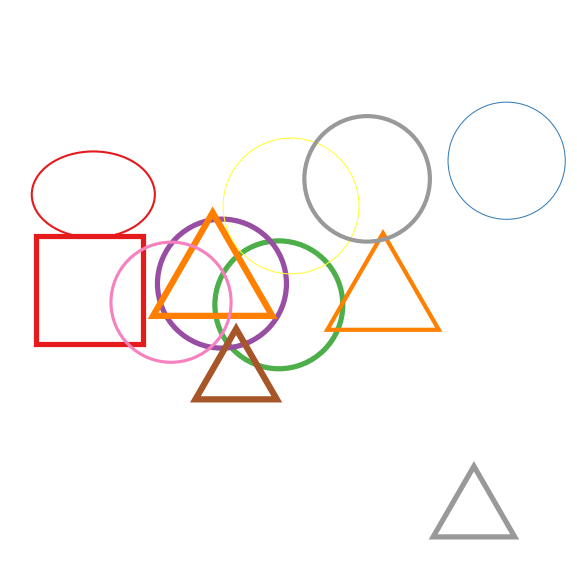[{"shape": "oval", "thickness": 1, "radius": 0.53, "center": [0.162, 0.662]}, {"shape": "square", "thickness": 2.5, "radius": 0.47, "center": [0.155, 0.497]}, {"shape": "circle", "thickness": 0.5, "radius": 0.51, "center": [0.877, 0.721]}, {"shape": "circle", "thickness": 2.5, "radius": 0.55, "center": [0.483, 0.471]}, {"shape": "circle", "thickness": 2.5, "radius": 0.56, "center": [0.384, 0.508]}, {"shape": "triangle", "thickness": 2, "radius": 0.56, "center": [0.663, 0.484]}, {"shape": "triangle", "thickness": 3, "radius": 0.6, "center": [0.368, 0.512]}, {"shape": "circle", "thickness": 0.5, "radius": 0.59, "center": [0.504, 0.642]}, {"shape": "triangle", "thickness": 3, "radius": 0.41, "center": [0.409, 0.348]}, {"shape": "circle", "thickness": 1.5, "radius": 0.52, "center": [0.296, 0.476]}, {"shape": "triangle", "thickness": 2.5, "radius": 0.41, "center": [0.821, 0.11]}, {"shape": "circle", "thickness": 2, "radius": 0.54, "center": [0.636, 0.689]}]